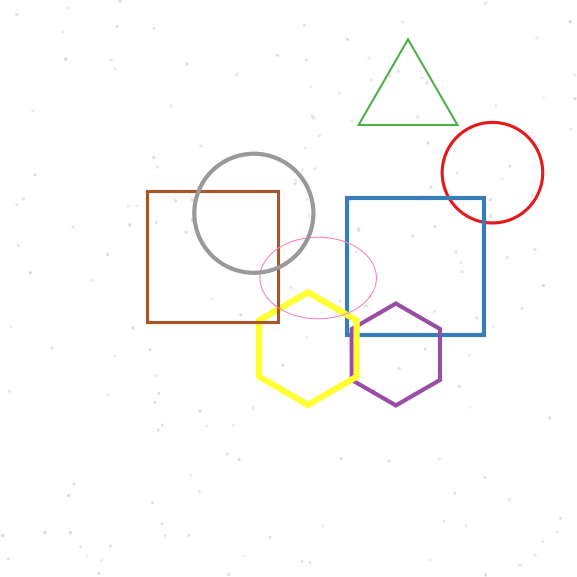[{"shape": "circle", "thickness": 1.5, "radius": 0.44, "center": [0.853, 0.7]}, {"shape": "square", "thickness": 2, "radius": 0.6, "center": [0.719, 0.538]}, {"shape": "triangle", "thickness": 1, "radius": 0.49, "center": [0.707, 0.832]}, {"shape": "hexagon", "thickness": 2, "radius": 0.44, "center": [0.685, 0.385]}, {"shape": "hexagon", "thickness": 3, "radius": 0.49, "center": [0.533, 0.396]}, {"shape": "square", "thickness": 1.5, "radius": 0.57, "center": [0.368, 0.555]}, {"shape": "oval", "thickness": 0.5, "radius": 0.5, "center": [0.551, 0.518]}, {"shape": "circle", "thickness": 2, "radius": 0.52, "center": [0.44, 0.63]}]